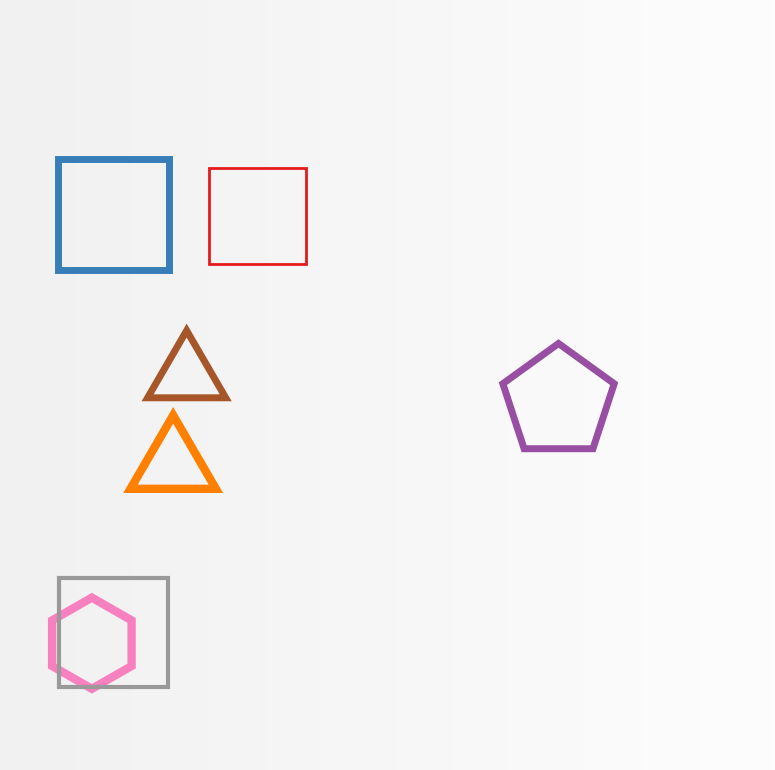[{"shape": "square", "thickness": 1, "radius": 0.31, "center": [0.332, 0.719]}, {"shape": "square", "thickness": 2.5, "radius": 0.36, "center": [0.146, 0.722]}, {"shape": "pentagon", "thickness": 2.5, "radius": 0.38, "center": [0.721, 0.478]}, {"shape": "triangle", "thickness": 3, "radius": 0.32, "center": [0.223, 0.397]}, {"shape": "triangle", "thickness": 2.5, "radius": 0.29, "center": [0.241, 0.512]}, {"shape": "hexagon", "thickness": 3, "radius": 0.3, "center": [0.119, 0.165]}, {"shape": "square", "thickness": 1.5, "radius": 0.35, "center": [0.146, 0.178]}]